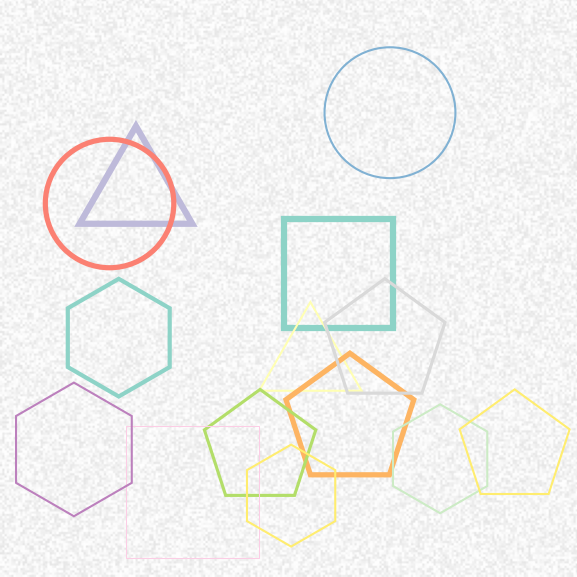[{"shape": "square", "thickness": 3, "radius": 0.47, "center": [0.587, 0.525]}, {"shape": "hexagon", "thickness": 2, "radius": 0.51, "center": [0.206, 0.414]}, {"shape": "triangle", "thickness": 1, "radius": 0.51, "center": [0.537, 0.374]}, {"shape": "triangle", "thickness": 3, "radius": 0.56, "center": [0.235, 0.668]}, {"shape": "circle", "thickness": 2.5, "radius": 0.56, "center": [0.19, 0.647]}, {"shape": "circle", "thickness": 1, "radius": 0.57, "center": [0.675, 0.804]}, {"shape": "pentagon", "thickness": 2.5, "radius": 0.58, "center": [0.606, 0.271]}, {"shape": "pentagon", "thickness": 1.5, "radius": 0.51, "center": [0.45, 0.223]}, {"shape": "square", "thickness": 0.5, "radius": 0.57, "center": [0.333, 0.147]}, {"shape": "pentagon", "thickness": 1.5, "radius": 0.55, "center": [0.666, 0.407]}, {"shape": "hexagon", "thickness": 1, "radius": 0.58, "center": [0.128, 0.221]}, {"shape": "hexagon", "thickness": 1, "radius": 0.47, "center": [0.762, 0.205]}, {"shape": "hexagon", "thickness": 1, "radius": 0.44, "center": [0.504, 0.141]}, {"shape": "pentagon", "thickness": 1, "radius": 0.5, "center": [0.891, 0.225]}]